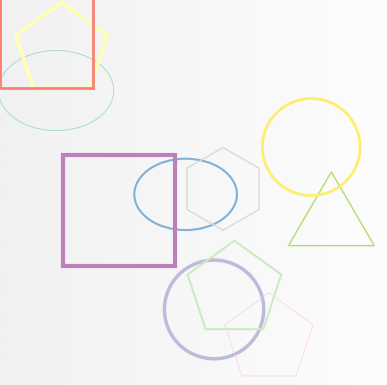[{"shape": "oval", "thickness": 0.5, "radius": 0.74, "center": [0.145, 0.765]}, {"shape": "pentagon", "thickness": 2.5, "radius": 0.62, "center": [0.159, 0.871]}, {"shape": "circle", "thickness": 2.5, "radius": 0.64, "center": [0.552, 0.196]}, {"shape": "square", "thickness": 2, "radius": 0.6, "center": [0.121, 0.89]}, {"shape": "oval", "thickness": 1.5, "radius": 0.66, "center": [0.479, 0.495]}, {"shape": "triangle", "thickness": 1, "radius": 0.64, "center": [0.855, 0.426]}, {"shape": "pentagon", "thickness": 0.5, "radius": 0.6, "center": [0.694, 0.12]}, {"shape": "hexagon", "thickness": 1, "radius": 0.54, "center": [0.575, 0.509]}, {"shape": "square", "thickness": 3, "radius": 0.72, "center": [0.307, 0.453]}, {"shape": "pentagon", "thickness": 1.5, "radius": 0.63, "center": [0.605, 0.248]}, {"shape": "circle", "thickness": 2, "radius": 0.63, "center": [0.803, 0.618]}]